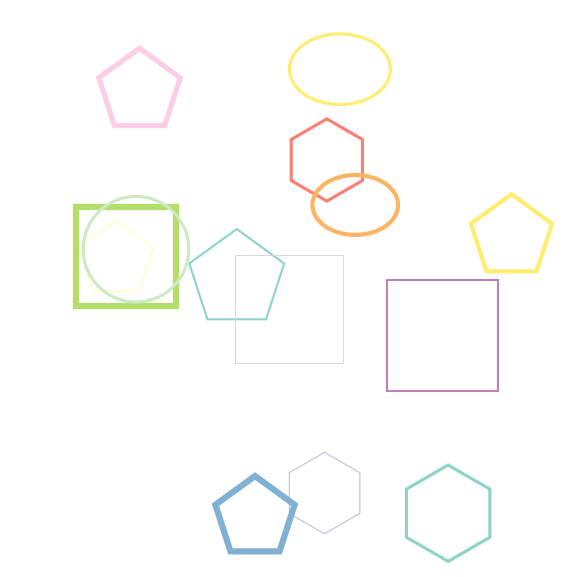[{"shape": "pentagon", "thickness": 1, "radius": 0.43, "center": [0.41, 0.516]}, {"shape": "hexagon", "thickness": 1.5, "radius": 0.42, "center": [0.776, 0.11]}, {"shape": "pentagon", "thickness": 0.5, "radius": 0.34, "center": [0.201, 0.55]}, {"shape": "hexagon", "thickness": 0.5, "radius": 0.35, "center": [0.562, 0.145]}, {"shape": "hexagon", "thickness": 1.5, "radius": 0.36, "center": [0.566, 0.722]}, {"shape": "pentagon", "thickness": 3, "radius": 0.36, "center": [0.442, 0.103]}, {"shape": "oval", "thickness": 2, "radius": 0.37, "center": [0.615, 0.644]}, {"shape": "square", "thickness": 3, "radius": 0.43, "center": [0.218, 0.555]}, {"shape": "pentagon", "thickness": 2.5, "radius": 0.37, "center": [0.242, 0.842]}, {"shape": "square", "thickness": 0.5, "radius": 0.47, "center": [0.501, 0.464]}, {"shape": "square", "thickness": 1, "radius": 0.48, "center": [0.766, 0.419]}, {"shape": "circle", "thickness": 1.5, "radius": 0.46, "center": [0.235, 0.568]}, {"shape": "oval", "thickness": 1.5, "radius": 0.44, "center": [0.589, 0.879]}, {"shape": "pentagon", "thickness": 2, "radius": 0.37, "center": [0.886, 0.589]}]